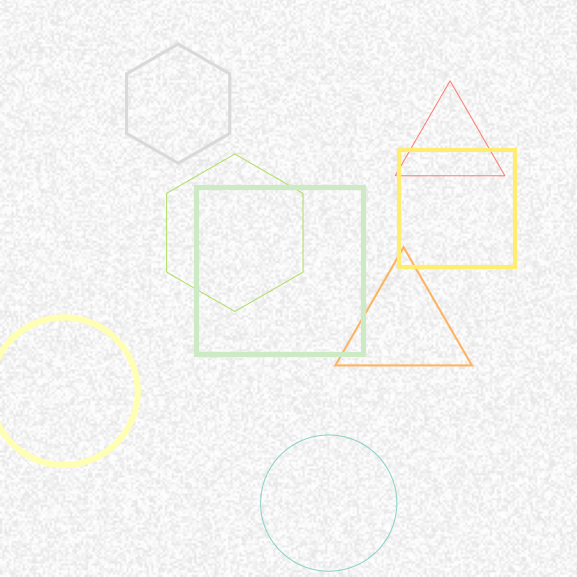[{"shape": "circle", "thickness": 0.5, "radius": 0.59, "center": [0.569, 0.128]}, {"shape": "circle", "thickness": 3, "radius": 0.64, "center": [0.111, 0.322]}, {"shape": "triangle", "thickness": 0.5, "radius": 0.55, "center": [0.779, 0.75]}, {"shape": "triangle", "thickness": 1, "radius": 0.68, "center": [0.699, 0.435]}, {"shape": "hexagon", "thickness": 0.5, "radius": 0.68, "center": [0.407, 0.596]}, {"shape": "hexagon", "thickness": 1.5, "radius": 0.52, "center": [0.309, 0.82]}, {"shape": "square", "thickness": 2.5, "radius": 0.72, "center": [0.484, 0.531]}, {"shape": "square", "thickness": 2, "radius": 0.5, "center": [0.791, 0.638]}]